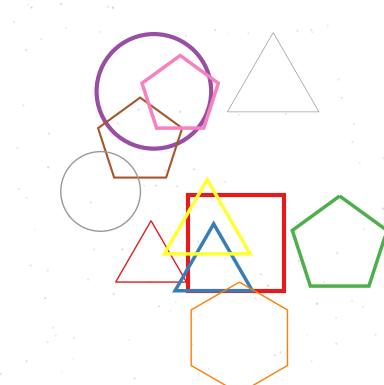[{"shape": "square", "thickness": 3, "radius": 0.62, "center": [0.612, 0.368]}, {"shape": "triangle", "thickness": 1, "radius": 0.53, "center": [0.392, 0.32]}, {"shape": "triangle", "thickness": 2.5, "radius": 0.58, "center": [0.555, 0.303]}, {"shape": "pentagon", "thickness": 2.5, "radius": 0.65, "center": [0.882, 0.362]}, {"shape": "circle", "thickness": 3, "radius": 0.74, "center": [0.4, 0.763]}, {"shape": "hexagon", "thickness": 1, "radius": 0.72, "center": [0.622, 0.123]}, {"shape": "triangle", "thickness": 2.5, "radius": 0.64, "center": [0.538, 0.405]}, {"shape": "pentagon", "thickness": 1.5, "radius": 0.57, "center": [0.364, 0.632]}, {"shape": "pentagon", "thickness": 2.5, "radius": 0.52, "center": [0.468, 0.752]}, {"shape": "circle", "thickness": 1, "radius": 0.52, "center": [0.261, 0.503]}, {"shape": "triangle", "thickness": 0.5, "radius": 0.69, "center": [0.71, 0.778]}]